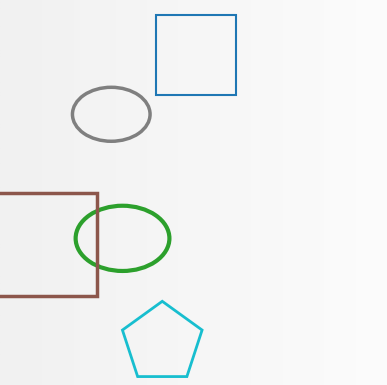[{"shape": "square", "thickness": 1.5, "radius": 0.52, "center": [0.506, 0.857]}, {"shape": "oval", "thickness": 3, "radius": 0.61, "center": [0.316, 0.381]}, {"shape": "square", "thickness": 2.5, "radius": 0.67, "center": [0.117, 0.364]}, {"shape": "oval", "thickness": 2.5, "radius": 0.5, "center": [0.287, 0.703]}, {"shape": "pentagon", "thickness": 2, "radius": 0.54, "center": [0.419, 0.109]}]